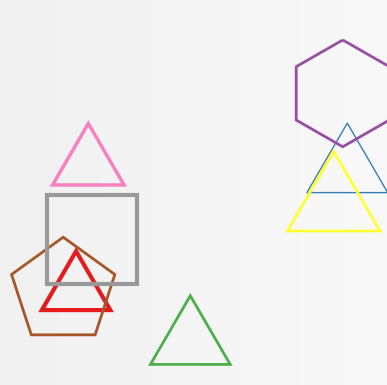[{"shape": "triangle", "thickness": 3, "radius": 0.51, "center": [0.196, 0.246]}, {"shape": "triangle", "thickness": 1, "radius": 0.6, "center": [0.896, 0.56]}, {"shape": "triangle", "thickness": 2, "radius": 0.59, "center": [0.491, 0.113]}, {"shape": "hexagon", "thickness": 2, "radius": 0.69, "center": [0.885, 0.757]}, {"shape": "triangle", "thickness": 2, "radius": 0.69, "center": [0.861, 0.469]}, {"shape": "pentagon", "thickness": 2, "radius": 0.7, "center": [0.163, 0.244]}, {"shape": "triangle", "thickness": 2.5, "radius": 0.53, "center": [0.228, 0.573]}, {"shape": "square", "thickness": 3, "radius": 0.58, "center": [0.237, 0.379]}]